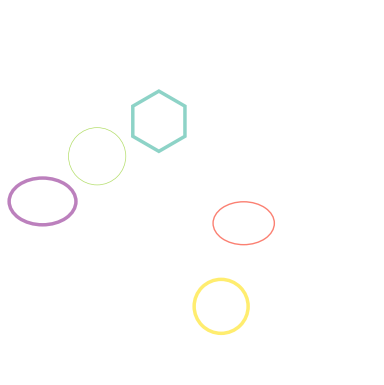[{"shape": "hexagon", "thickness": 2.5, "radius": 0.39, "center": [0.413, 0.685]}, {"shape": "oval", "thickness": 1, "radius": 0.4, "center": [0.633, 0.42]}, {"shape": "circle", "thickness": 0.5, "radius": 0.37, "center": [0.252, 0.594]}, {"shape": "oval", "thickness": 2.5, "radius": 0.43, "center": [0.111, 0.477]}, {"shape": "circle", "thickness": 2.5, "radius": 0.35, "center": [0.574, 0.204]}]